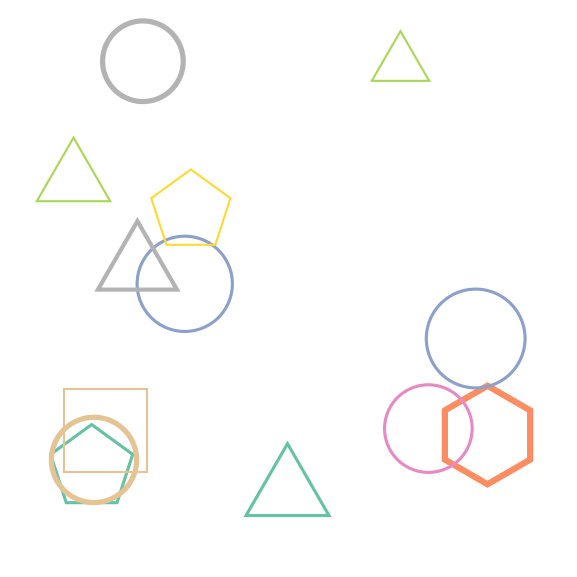[{"shape": "triangle", "thickness": 1.5, "radius": 0.41, "center": [0.498, 0.148]}, {"shape": "pentagon", "thickness": 1.5, "radius": 0.37, "center": [0.159, 0.189]}, {"shape": "hexagon", "thickness": 3, "radius": 0.43, "center": [0.844, 0.246]}, {"shape": "circle", "thickness": 1.5, "radius": 0.41, "center": [0.32, 0.508]}, {"shape": "circle", "thickness": 1.5, "radius": 0.43, "center": [0.824, 0.413]}, {"shape": "circle", "thickness": 1.5, "radius": 0.38, "center": [0.742, 0.257]}, {"shape": "triangle", "thickness": 1, "radius": 0.37, "center": [0.127, 0.687]}, {"shape": "triangle", "thickness": 1, "radius": 0.29, "center": [0.693, 0.888]}, {"shape": "pentagon", "thickness": 1, "radius": 0.36, "center": [0.33, 0.634]}, {"shape": "circle", "thickness": 2.5, "radius": 0.37, "center": [0.163, 0.203]}, {"shape": "square", "thickness": 1, "radius": 0.36, "center": [0.183, 0.254]}, {"shape": "circle", "thickness": 2.5, "radius": 0.35, "center": [0.247, 0.893]}, {"shape": "triangle", "thickness": 2, "radius": 0.4, "center": [0.238, 0.537]}]